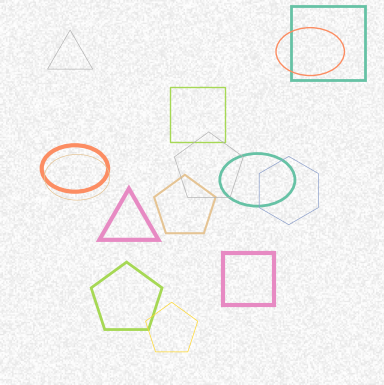[{"shape": "square", "thickness": 2, "radius": 0.48, "center": [0.853, 0.887]}, {"shape": "oval", "thickness": 2, "radius": 0.49, "center": [0.669, 0.533]}, {"shape": "oval", "thickness": 1, "radius": 0.44, "center": [0.806, 0.866]}, {"shape": "oval", "thickness": 3, "radius": 0.43, "center": [0.195, 0.562]}, {"shape": "hexagon", "thickness": 0.5, "radius": 0.44, "center": [0.75, 0.505]}, {"shape": "triangle", "thickness": 3, "radius": 0.44, "center": [0.335, 0.421]}, {"shape": "square", "thickness": 3, "radius": 0.34, "center": [0.646, 0.275]}, {"shape": "pentagon", "thickness": 2, "radius": 0.48, "center": [0.329, 0.222]}, {"shape": "square", "thickness": 1, "radius": 0.36, "center": [0.512, 0.703]}, {"shape": "pentagon", "thickness": 0.5, "radius": 0.36, "center": [0.446, 0.144]}, {"shape": "pentagon", "thickness": 1.5, "radius": 0.42, "center": [0.48, 0.462]}, {"shape": "oval", "thickness": 0.5, "radius": 0.42, "center": [0.2, 0.54]}, {"shape": "pentagon", "thickness": 0.5, "radius": 0.47, "center": [0.542, 0.563]}, {"shape": "triangle", "thickness": 0.5, "radius": 0.34, "center": [0.182, 0.854]}]